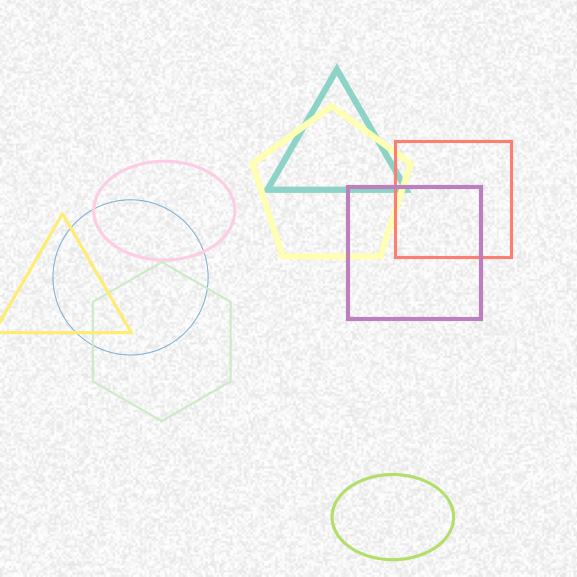[{"shape": "triangle", "thickness": 3, "radius": 0.69, "center": [0.583, 0.74]}, {"shape": "pentagon", "thickness": 3, "radius": 0.72, "center": [0.574, 0.671]}, {"shape": "square", "thickness": 1.5, "radius": 0.5, "center": [0.784, 0.654]}, {"shape": "circle", "thickness": 0.5, "radius": 0.67, "center": [0.226, 0.519]}, {"shape": "oval", "thickness": 1.5, "radius": 0.53, "center": [0.68, 0.104]}, {"shape": "oval", "thickness": 1.5, "radius": 0.61, "center": [0.285, 0.634]}, {"shape": "square", "thickness": 2, "radius": 0.57, "center": [0.718, 0.561]}, {"shape": "hexagon", "thickness": 1, "radius": 0.69, "center": [0.28, 0.408]}, {"shape": "triangle", "thickness": 1.5, "radius": 0.69, "center": [0.108, 0.492]}]